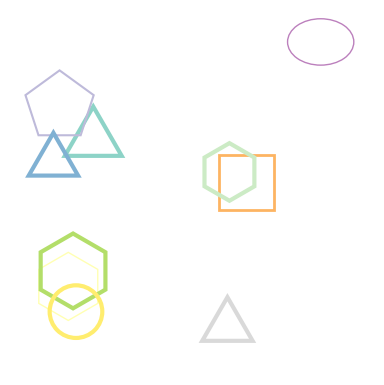[{"shape": "triangle", "thickness": 3, "radius": 0.43, "center": [0.242, 0.638]}, {"shape": "hexagon", "thickness": 1, "radius": 0.44, "center": [0.177, 0.256]}, {"shape": "pentagon", "thickness": 1.5, "radius": 0.47, "center": [0.155, 0.724]}, {"shape": "triangle", "thickness": 3, "radius": 0.37, "center": [0.139, 0.581]}, {"shape": "square", "thickness": 2, "radius": 0.36, "center": [0.641, 0.527]}, {"shape": "hexagon", "thickness": 3, "radius": 0.49, "center": [0.19, 0.296]}, {"shape": "triangle", "thickness": 3, "radius": 0.38, "center": [0.591, 0.153]}, {"shape": "oval", "thickness": 1, "radius": 0.43, "center": [0.833, 0.891]}, {"shape": "hexagon", "thickness": 3, "radius": 0.37, "center": [0.596, 0.553]}, {"shape": "circle", "thickness": 3, "radius": 0.34, "center": [0.197, 0.191]}]